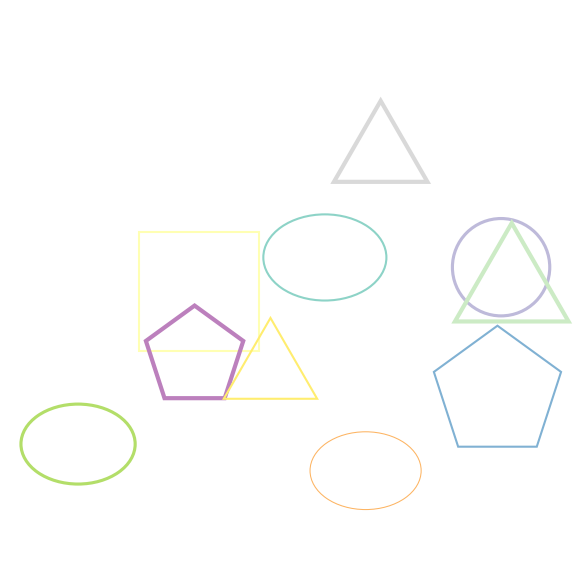[{"shape": "oval", "thickness": 1, "radius": 0.53, "center": [0.563, 0.553]}, {"shape": "square", "thickness": 1, "radius": 0.52, "center": [0.344, 0.495]}, {"shape": "circle", "thickness": 1.5, "radius": 0.42, "center": [0.868, 0.536]}, {"shape": "pentagon", "thickness": 1, "radius": 0.58, "center": [0.861, 0.319]}, {"shape": "oval", "thickness": 0.5, "radius": 0.48, "center": [0.633, 0.184]}, {"shape": "oval", "thickness": 1.5, "radius": 0.49, "center": [0.135, 0.23]}, {"shape": "triangle", "thickness": 2, "radius": 0.47, "center": [0.659, 0.731]}, {"shape": "pentagon", "thickness": 2, "radius": 0.44, "center": [0.337, 0.381]}, {"shape": "triangle", "thickness": 2, "radius": 0.57, "center": [0.886, 0.499]}, {"shape": "triangle", "thickness": 1, "radius": 0.47, "center": [0.468, 0.355]}]